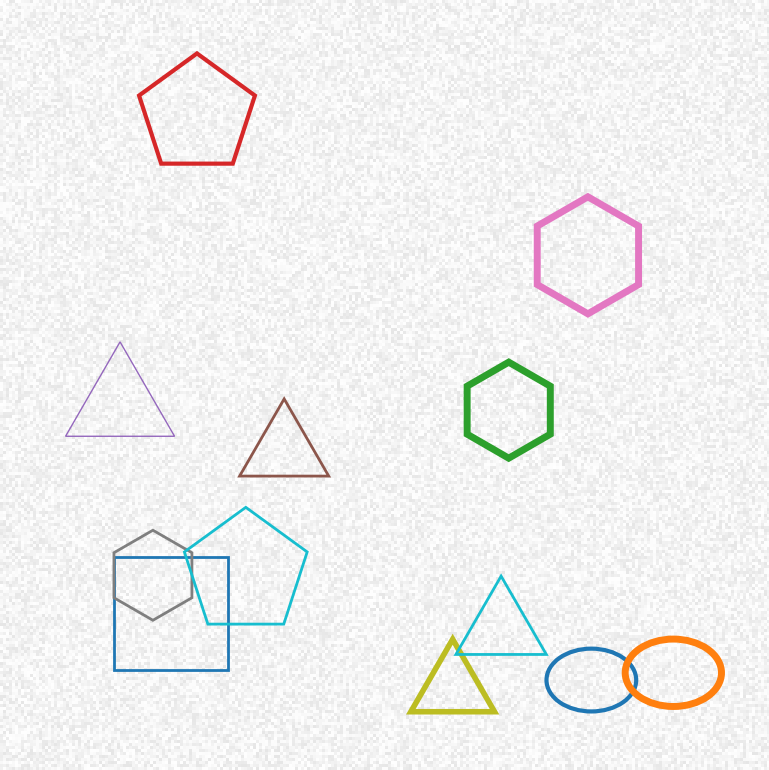[{"shape": "oval", "thickness": 1.5, "radius": 0.29, "center": [0.768, 0.117]}, {"shape": "square", "thickness": 1, "radius": 0.37, "center": [0.222, 0.203]}, {"shape": "oval", "thickness": 2.5, "radius": 0.31, "center": [0.874, 0.126]}, {"shape": "hexagon", "thickness": 2.5, "radius": 0.31, "center": [0.661, 0.467]}, {"shape": "pentagon", "thickness": 1.5, "radius": 0.4, "center": [0.256, 0.851]}, {"shape": "triangle", "thickness": 0.5, "radius": 0.41, "center": [0.156, 0.474]}, {"shape": "triangle", "thickness": 1, "radius": 0.33, "center": [0.369, 0.415]}, {"shape": "hexagon", "thickness": 2.5, "radius": 0.38, "center": [0.764, 0.668]}, {"shape": "hexagon", "thickness": 1, "radius": 0.29, "center": [0.199, 0.253]}, {"shape": "triangle", "thickness": 2, "radius": 0.31, "center": [0.588, 0.107]}, {"shape": "triangle", "thickness": 1, "radius": 0.34, "center": [0.651, 0.184]}, {"shape": "pentagon", "thickness": 1, "radius": 0.42, "center": [0.319, 0.257]}]